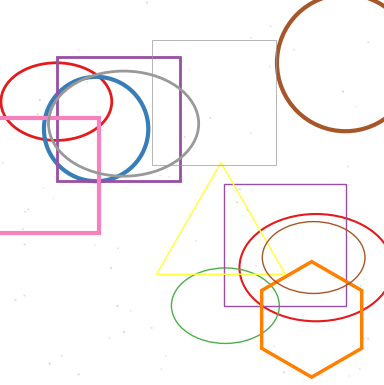[{"shape": "oval", "thickness": 2, "radius": 0.72, "center": [0.146, 0.736]}, {"shape": "oval", "thickness": 1.5, "radius": 0.99, "center": [0.821, 0.305]}, {"shape": "circle", "thickness": 3, "radius": 0.68, "center": [0.25, 0.665]}, {"shape": "oval", "thickness": 1, "radius": 0.7, "center": [0.585, 0.206]}, {"shape": "square", "thickness": 2, "radius": 0.8, "center": [0.308, 0.691]}, {"shape": "square", "thickness": 1, "radius": 0.79, "center": [0.741, 0.363]}, {"shape": "hexagon", "thickness": 2.5, "radius": 0.75, "center": [0.81, 0.17]}, {"shape": "triangle", "thickness": 1, "radius": 0.97, "center": [0.574, 0.384]}, {"shape": "circle", "thickness": 3, "radius": 0.89, "center": [0.897, 0.837]}, {"shape": "oval", "thickness": 1, "radius": 0.67, "center": [0.815, 0.331]}, {"shape": "square", "thickness": 3, "radius": 0.75, "center": [0.108, 0.544]}, {"shape": "oval", "thickness": 2, "radius": 0.98, "center": [0.321, 0.679]}, {"shape": "square", "thickness": 0.5, "radius": 0.81, "center": [0.556, 0.734]}]